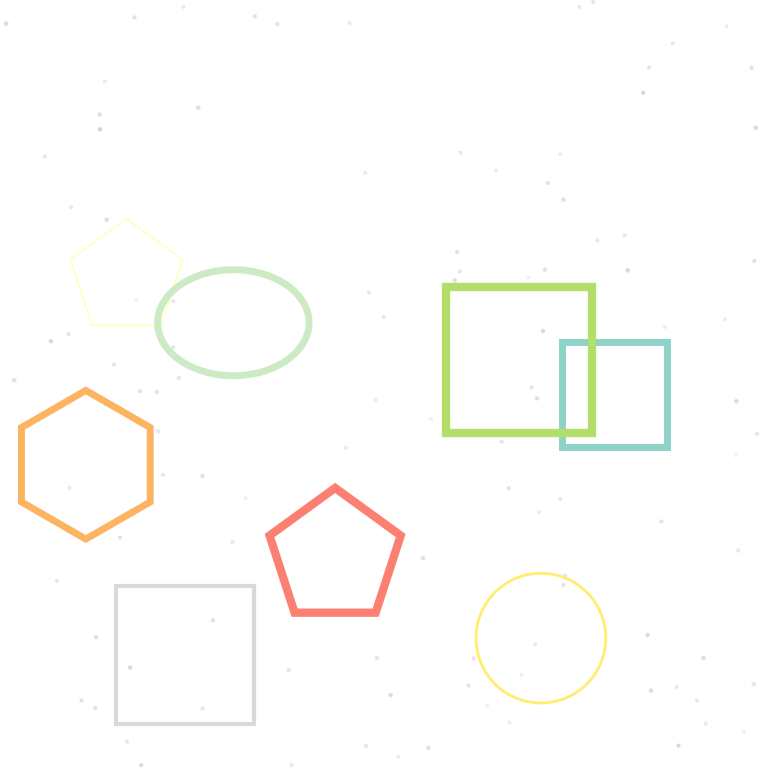[{"shape": "square", "thickness": 2.5, "radius": 0.34, "center": [0.799, 0.488]}, {"shape": "pentagon", "thickness": 0.5, "radius": 0.38, "center": [0.164, 0.639]}, {"shape": "pentagon", "thickness": 3, "radius": 0.45, "center": [0.435, 0.277]}, {"shape": "hexagon", "thickness": 2.5, "radius": 0.48, "center": [0.111, 0.396]}, {"shape": "square", "thickness": 3, "radius": 0.47, "center": [0.674, 0.533]}, {"shape": "square", "thickness": 1.5, "radius": 0.45, "center": [0.24, 0.149]}, {"shape": "oval", "thickness": 2.5, "radius": 0.49, "center": [0.303, 0.581]}, {"shape": "circle", "thickness": 1, "radius": 0.42, "center": [0.702, 0.171]}]